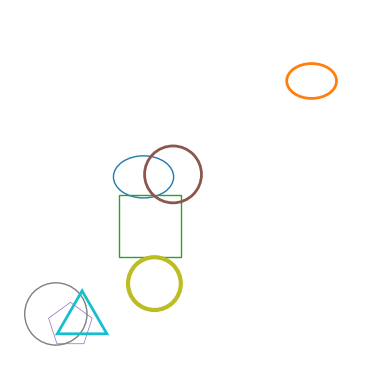[{"shape": "oval", "thickness": 1, "radius": 0.39, "center": [0.373, 0.541]}, {"shape": "oval", "thickness": 2, "radius": 0.32, "center": [0.809, 0.79]}, {"shape": "square", "thickness": 1, "radius": 0.4, "center": [0.39, 0.414]}, {"shape": "pentagon", "thickness": 0.5, "radius": 0.3, "center": [0.183, 0.155]}, {"shape": "circle", "thickness": 2, "radius": 0.37, "center": [0.449, 0.547]}, {"shape": "circle", "thickness": 1, "radius": 0.4, "center": [0.145, 0.185]}, {"shape": "circle", "thickness": 3, "radius": 0.34, "center": [0.401, 0.263]}, {"shape": "triangle", "thickness": 2, "radius": 0.37, "center": [0.213, 0.17]}]